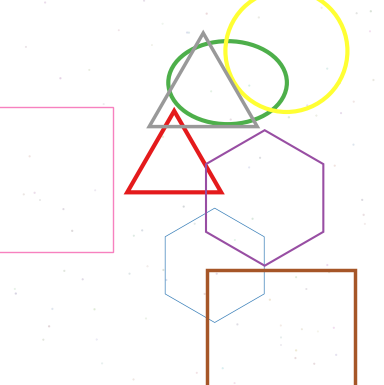[{"shape": "triangle", "thickness": 3, "radius": 0.7, "center": [0.452, 0.571]}, {"shape": "hexagon", "thickness": 0.5, "radius": 0.74, "center": [0.558, 0.311]}, {"shape": "oval", "thickness": 3, "radius": 0.77, "center": [0.591, 0.785]}, {"shape": "hexagon", "thickness": 1.5, "radius": 0.88, "center": [0.687, 0.486]}, {"shape": "circle", "thickness": 3, "radius": 0.79, "center": [0.744, 0.868]}, {"shape": "square", "thickness": 2.5, "radius": 0.96, "center": [0.73, 0.106]}, {"shape": "square", "thickness": 1, "radius": 0.94, "center": [0.107, 0.534]}, {"shape": "triangle", "thickness": 2.5, "radius": 0.81, "center": [0.528, 0.752]}]